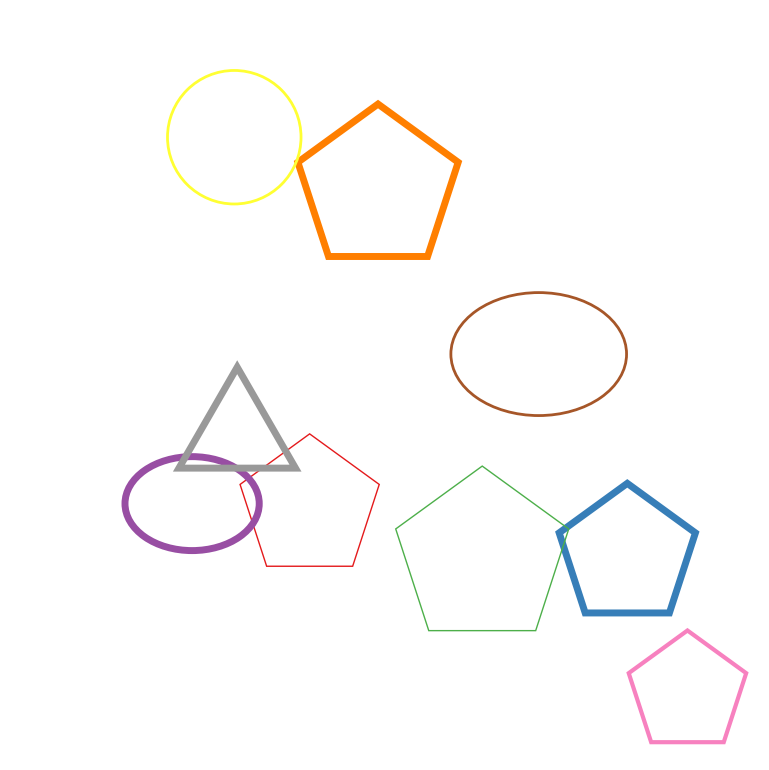[{"shape": "pentagon", "thickness": 0.5, "radius": 0.48, "center": [0.402, 0.341]}, {"shape": "pentagon", "thickness": 2.5, "radius": 0.47, "center": [0.815, 0.279]}, {"shape": "pentagon", "thickness": 0.5, "radius": 0.59, "center": [0.626, 0.277]}, {"shape": "oval", "thickness": 2.5, "radius": 0.44, "center": [0.249, 0.346]}, {"shape": "pentagon", "thickness": 2.5, "radius": 0.55, "center": [0.491, 0.755]}, {"shape": "circle", "thickness": 1, "radius": 0.43, "center": [0.304, 0.822]}, {"shape": "oval", "thickness": 1, "radius": 0.57, "center": [0.7, 0.54]}, {"shape": "pentagon", "thickness": 1.5, "radius": 0.4, "center": [0.893, 0.101]}, {"shape": "triangle", "thickness": 2.5, "radius": 0.44, "center": [0.308, 0.436]}]